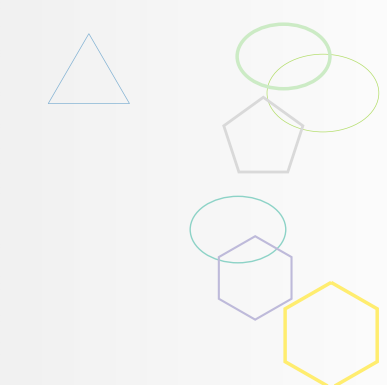[{"shape": "oval", "thickness": 1, "radius": 0.62, "center": [0.614, 0.404]}, {"shape": "hexagon", "thickness": 1.5, "radius": 0.54, "center": [0.659, 0.278]}, {"shape": "triangle", "thickness": 0.5, "radius": 0.61, "center": [0.229, 0.792]}, {"shape": "oval", "thickness": 0.5, "radius": 0.72, "center": [0.833, 0.758]}, {"shape": "pentagon", "thickness": 2, "radius": 0.54, "center": [0.68, 0.64]}, {"shape": "oval", "thickness": 2.5, "radius": 0.6, "center": [0.732, 0.853]}, {"shape": "hexagon", "thickness": 2.5, "radius": 0.69, "center": [0.855, 0.129]}]